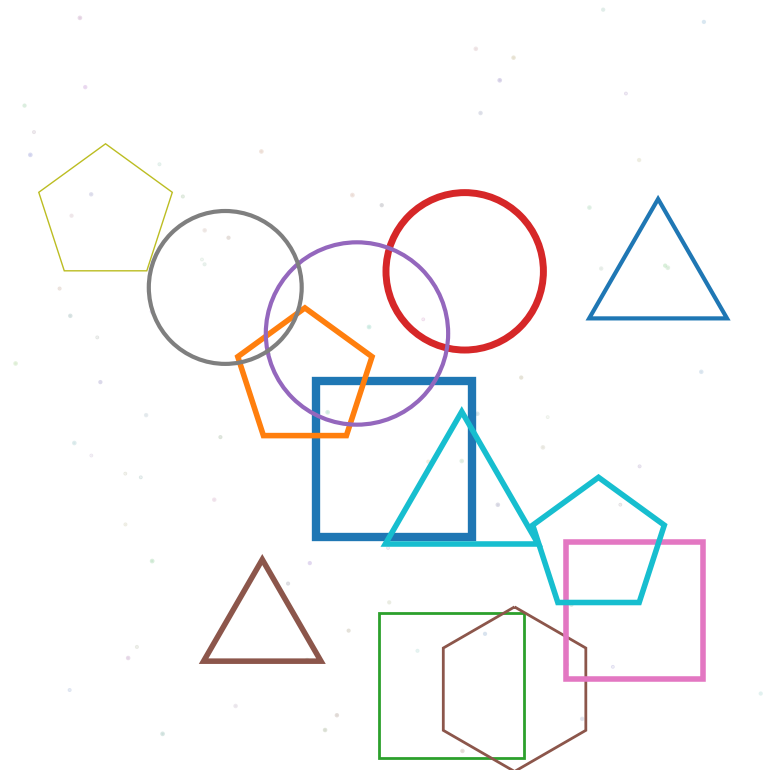[{"shape": "triangle", "thickness": 1.5, "radius": 0.52, "center": [0.855, 0.638]}, {"shape": "square", "thickness": 3, "radius": 0.51, "center": [0.512, 0.404]}, {"shape": "pentagon", "thickness": 2, "radius": 0.46, "center": [0.396, 0.508]}, {"shape": "square", "thickness": 1, "radius": 0.47, "center": [0.586, 0.11]}, {"shape": "circle", "thickness": 2.5, "radius": 0.51, "center": [0.604, 0.648]}, {"shape": "circle", "thickness": 1.5, "radius": 0.59, "center": [0.464, 0.567]}, {"shape": "hexagon", "thickness": 1, "radius": 0.53, "center": [0.668, 0.105]}, {"shape": "triangle", "thickness": 2, "radius": 0.44, "center": [0.341, 0.185]}, {"shape": "square", "thickness": 2, "radius": 0.45, "center": [0.824, 0.207]}, {"shape": "circle", "thickness": 1.5, "radius": 0.5, "center": [0.293, 0.627]}, {"shape": "pentagon", "thickness": 0.5, "radius": 0.46, "center": [0.137, 0.722]}, {"shape": "triangle", "thickness": 2, "radius": 0.57, "center": [0.6, 0.351]}, {"shape": "pentagon", "thickness": 2, "radius": 0.45, "center": [0.777, 0.29]}]